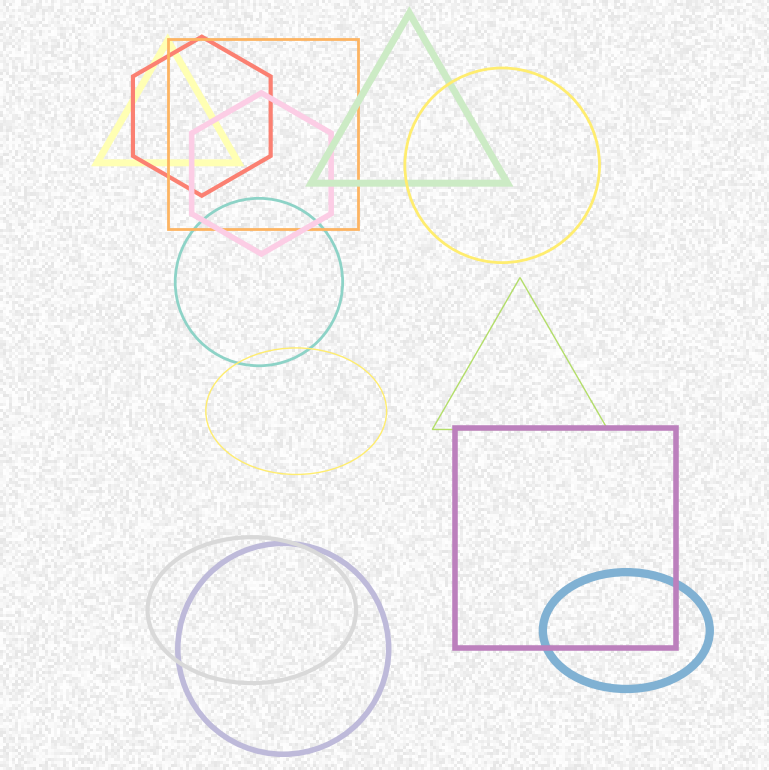[{"shape": "circle", "thickness": 1, "radius": 0.54, "center": [0.336, 0.634]}, {"shape": "triangle", "thickness": 2.5, "radius": 0.53, "center": [0.218, 0.842]}, {"shape": "circle", "thickness": 2, "radius": 0.68, "center": [0.368, 0.157]}, {"shape": "hexagon", "thickness": 1.5, "radius": 0.52, "center": [0.262, 0.849]}, {"shape": "oval", "thickness": 3, "radius": 0.54, "center": [0.813, 0.181]}, {"shape": "square", "thickness": 1, "radius": 0.62, "center": [0.342, 0.826]}, {"shape": "triangle", "thickness": 0.5, "radius": 0.66, "center": [0.675, 0.508]}, {"shape": "hexagon", "thickness": 2, "radius": 0.52, "center": [0.339, 0.775]}, {"shape": "oval", "thickness": 1.5, "radius": 0.68, "center": [0.327, 0.208]}, {"shape": "square", "thickness": 2, "radius": 0.72, "center": [0.734, 0.301]}, {"shape": "triangle", "thickness": 2.5, "radius": 0.74, "center": [0.532, 0.836]}, {"shape": "circle", "thickness": 1, "radius": 0.63, "center": [0.652, 0.785]}, {"shape": "oval", "thickness": 0.5, "radius": 0.59, "center": [0.385, 0.466]}]